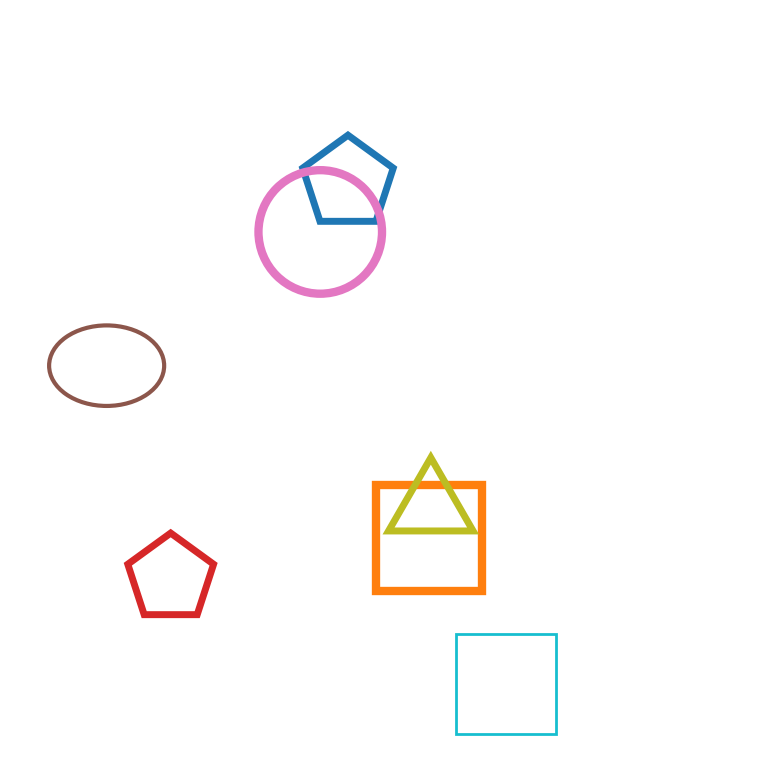[{"shape": "pentagon", "thickness": 2.5, "radius": 0.31, "center": [0.452, 0.763]}, {"shape": "square", "thickness": 3, "radius": 0.34, "center": [0.557, 0.301]}, {"shape": "pentagon", "thickness": 2.5, "radius": 0.29, "center": [0.222, 0.249]}, {"shape": "oval", "thickness": 1.5, "radius": 0.37, "center": [0.138, 0.525]}, {"shape": "circle", "thickness": 3, "radius": 0.4, "center": [0.416, 0.699]}, {"shape": "triangle", "thickness": 2.5, "radius": 0.32, "center": [0.56, 0.342]}, {"shape": "square", "thickness": 1, "radius": 0.33, "center": [0.657, 0.112]}]